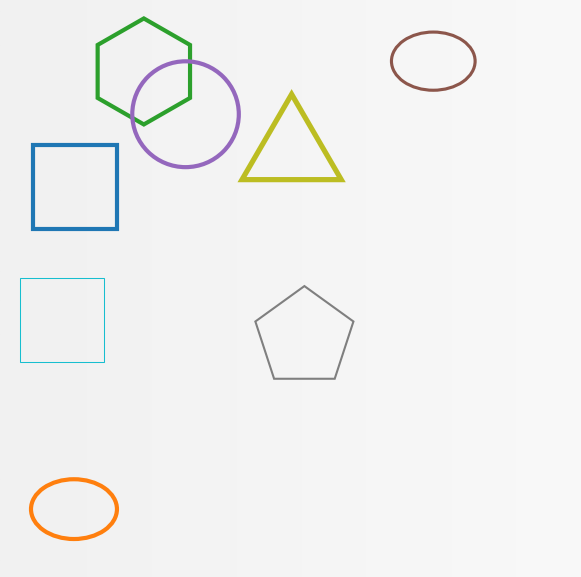[{"shape": "square", "thickness": 2, "radius": 0.36, "center": [0.129, 0.675]}, {"shape": "oval", "thickness": 2, "radius": 0.37, "center": [0.127, 0.118]}, {"shape": "hexagon", "thickness": 2, "radius": 0.46, "center": [0.247, 0.875]}, {"shape": "circle", "thickness": 2, "radius": 0.46, "center": [0.319, 0.801]}, {"shape": "oval", "thickness": 1.5, "radius": 0.36, "center": [0.745, 0.893]}, {"shape": "pentagon", "thickness": 1, "radius": 0.44, "center": [0.524, 0.415]}, {"shape": "triangle", "thickness": 2.5, "radius": 0.49, "center": [0.502, 0.737]}, {"shape": "square", "thickness": 0.5, "radius": 0.36, "center": [0.107, 0.445]}]